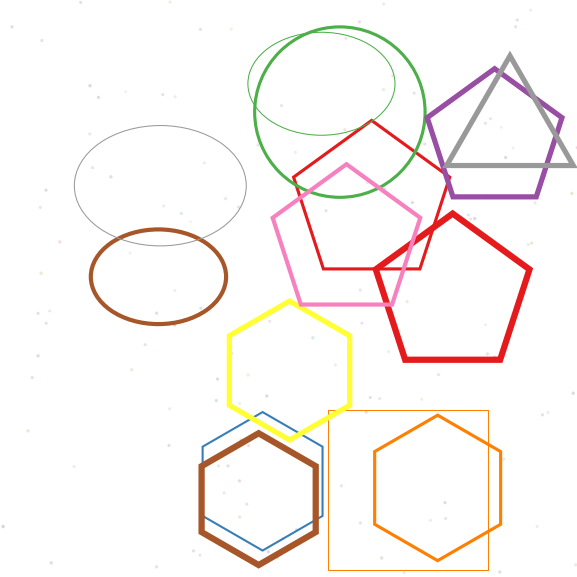[{"shape": "pentagon", "thickness": 3, "radius": 0.7, "center": [0.784, 0.489]}, {"shape": "pentagon", "thickness": 1.5, "radius": 0.71, "center": [0.644, 0.648]}, {"shape": "hexagon", "thickness": 1, "radius": 0.6, "center": [0.455, 0.166]}, {"shape": "oval", "thickness": 0.5, "radius": 0.64, "center": [0.557, 0.854]}, {"shape": "circle", "thickness": 1.5, "radius": 0.74, "center": [0.589, 0.805]}, {"shape": "pentagon", "thickness": 2.5, "radius": 0.61, "center": [0.856, 0.758]}, {"shape": "hexagon", "thickness": 1.5, "radius": 0.63, "center": [0.758, 0.154]}, {"shape": "square", "thickness": 0.5, "radius": 0.69, "center": [0.707, 0.151]}, {"shape": "hexagon", "thickness": 2.5, "radius": 0.6, "center": [0.501, 0.358]}, {"shape": "oval", "thickness": 2, "radius": 0.59, "center": [0.274, 0.52]}, {"shape": "hexagon", "thickness": 3, "radius": 0.57, "center": [0.448, 0.135]}, {"shape": "pentagon", "thickness": 2, "radius": 0.67, "center": [0.6, 0.58]}, {"shape": "oval", "thickness": 0.5, "radius": 0.74, "center": [0.278, 0.678]}, {"shape": "triangle", "thickness": 2.5, "radius": 0.63, "center": [0.883, 0.776]}]